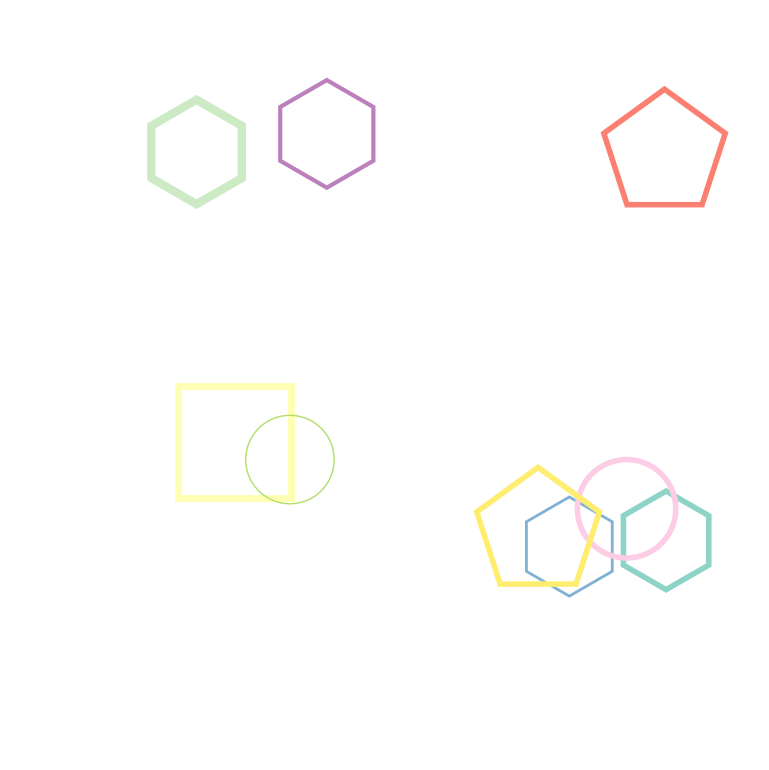[{"shape": "hexagon", "thickness": 2, "radius": 0.32, "center": [0.865, 0.298]}, {"shape": "square", "thickness": 2.5, "radius": 0.37, "center": [0.305, 0.426]}, {"shape": "pentagon", "thickness": 2, "radius": 0.41, "center": [0.863, 0.801]}, {"shape": "hexagon", "thickness": 1, "radius": 0.32, "center": [0.739, 0.29]}, {"shape": "circle", "thickness": 0.5, "radius": 0.29, "center": [0.377, 0.403]}, {"shape": "circle", "thickness": 2, "radius": 0.32, "center": [0.814, 0.339]}, {"shape": "hexagon", "thickness": 1.5, "radius": 0.35, "center": [0.424, 0.826]}, {"shape": "hexagon", "thickness": 3, "radius": 0.34, "center": [0.255, 0.803]}, {"shape": "pentagon", "thickness": 2, "radius": 0.42, "center": [0.699, 0.309]}]